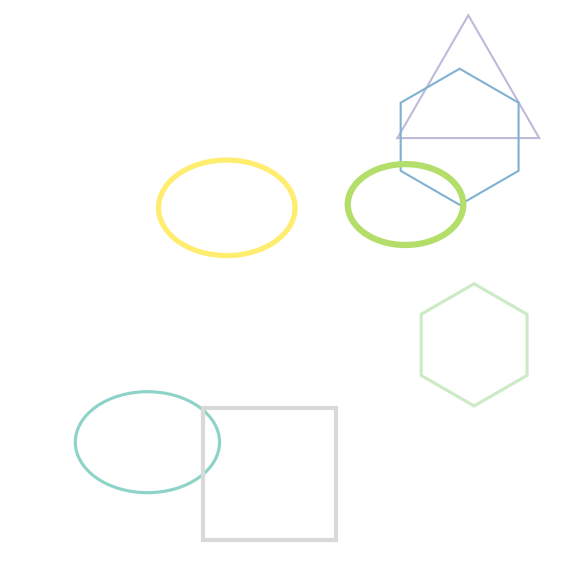[{"shape": "oval", "thickness": 1.5, "radius": 0.62, "center": [0.255, 0.233]}, {"shape": "triangle", "thickness": 1, "radius": 0.71, "center": [0.811, 0.831]}, {"shape": "hexagon", "thickness": 1, "radius": 0.59, "center": [0.796, 0.762]}, {"shape": "oval", "thickness": 3, "radius": 0.5, "center": [0.702, 0.645]}, {"shape": "square", "thickness": 2, "radius": 0.57, "center": [0.466, 0.178]}, {"shape": "hexagon", "thickness": 1.5, "radius": 0.53, "center": [0.821, 0.402]}, {"shape": "oval", "thickness": 2.5, "radius": 0.59, "center": [0.393, 0.639]}]